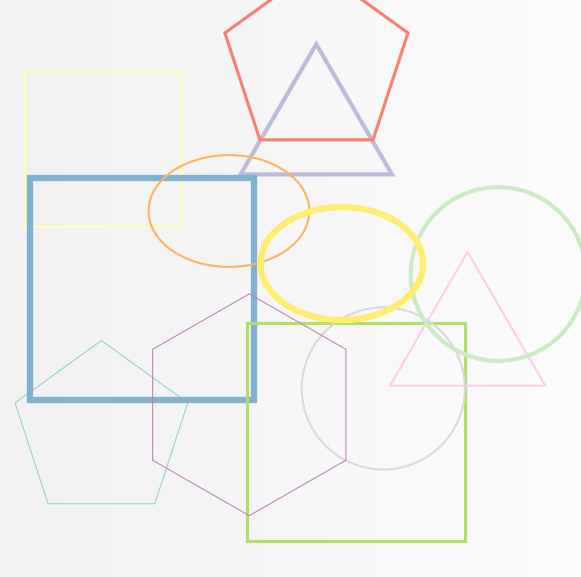[{"shape": "pentagon", "thickness": 0.5, "radius": 0.78, "center": [0.174, 0.253]}, {"shape": "square", "thickness": 1, "radius": 0.67, "center": [0.176, 0.739]}, {"shape": "triangle", "thickness": 2, "radius": 0.75, "center": [0.544, 0.772]}, {"shape": "pentagon", "thickness": 1.5, "radius": 0.83, "center": [0.544, 0.891]}, {"shape": "square", "thickness": 3, "radius": 0.96, "center": [0.245, 0.498]}, {"shape": "oval", "thickness": 1, "radius": 0.69, "center": [0.394, 0.634]}, {"shape": "square", "thickness": 1.5, "radius": 0.94, "center": [0.612, 0.251]}, {"shape": "triangle", "thickness": 1, "radius": 0.77, "center": [0.805, 0.408]}, {"shape": "circle", "thickness": 1, "radius": 0.7, "center": [0.659, 0.326]}, {"shape": "hexagon", "thickness": 0.5, "radius": 0.96, "center": [0.429, 0.298]}, {"shape": "circle", "thickness": 2, "radius": 0.75, "center": [0.857, 0.525]}, {"shape": "oval", "thickness": 3, "radius": 0.7, "center": [0.588, 0.543]}]